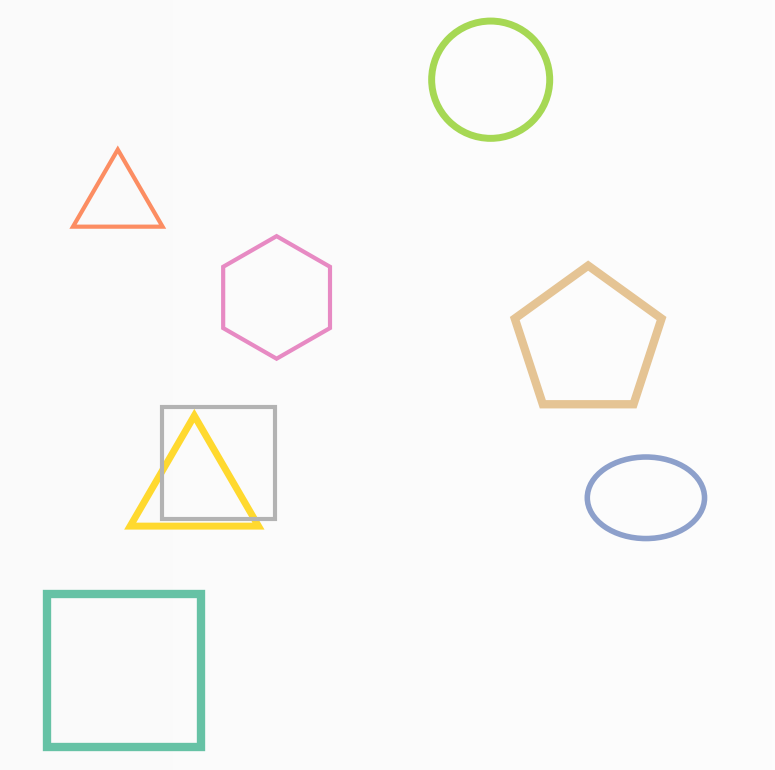[{"shape": "square", "thickness": 3, "radius": 0.5, "center": [0.16, 0.129]}, {"shape": "triangle", "thickness": 1.5, "radius": 0.33, "center": [0.152, 0.739]}, {"shape": "oval", "thickness": 2, "radius": 0.38, "center": [0.833, 0.354]}, {"shape": "hexagon", "thickness": 1.5, "radius": 0.4, "center": [0.357, 0.614]}, {"shape": "circle", "thickness": 2.5, "radius": 0.38, "center": [0.633, 0.896]}, {"shape": "triangle", "thickness": 2.5, "radius": 0.48, "center": [0.251, 0.365]}, {"shape": "pentagon", "thickness": 3, "radius": 0.5, "center": [0.759, 0.556]}, {"shape": "square", "thickness": 1.5, "radius": 0.36, "center": [0.282, 0.398]}]